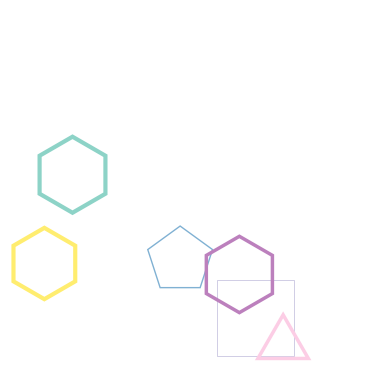[{"shape": "hexagon", "thickness": 3, "radius": 0.49, "center": [0.188, 0.546]}, {"shape": "square", "thickness": 0.5, "radius": 0.5, "center": [0.664, 0.173]}, {"shape": "pentagon", "thickness": 1, "radius": 0.44, "center": [0.468, 0.324]}, {"shape": "triangle", "thickness": 2.5, "radius": 0.38, "center": [0.735, 0.107]}, {"shape": "hexagon", "thickness": 2.5, "radius": 0.5, "center": [0.622, 0.287]}, {"shape": "hexagon", "thickness": 3, "radius": 0.46, "center": [0.115, 0.316]}]